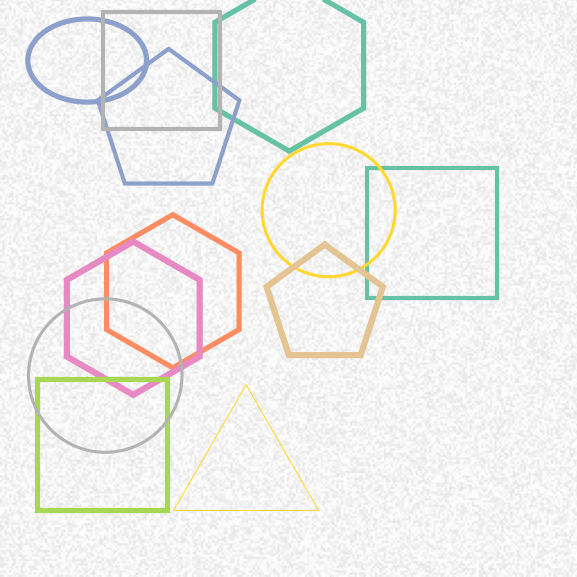[{"shape": "hexagon", "thickness": 2.5, "radius": 0.74, "center": [0.501, 0.886]}, {"shape": "square", "thickness": 2, "radius": 0.56, "center": [0.748, 0.595]}, {"shape": "hexagon", "thickness": 2.5, "radius": 0.66, "center": [0.299, 0.495]}, {"shape": "oval", "thickness": 2.5, "radius": 0.51, "center": [0.151, 0.894]}, {"shape": "pentagon", "thickness": 2, "radius": 0.64, "center": [0.292, 0.786]}, {"shape": "hexagon", "thickness": 3, "radius": 0.66, "center": [0.231, 0.448]}, {"shape": "square", "thickness": 2.5, "radius": 0.57, "center": [0.177, 0.23]}, {"shape": "triangle", "thickness": 0.5, "radius": 0.73, "center": [0.426, 0.188]}, {"shape": "circle", "thickness": 1.5, "radius": 0.58, "center": [0.569, 0.635]}, {"shape": "pentagon", "thickness": 3, "radius": 0.53, "center": [0.562, 0.47]}, {"shape": "circle", "thickness": 1.5, "radius": 0.66, "center": [0.182, 0.349]}, {"shape": "square", "thickness": 2, "radius": 0.51, "center": [0.28, 0.877]}]